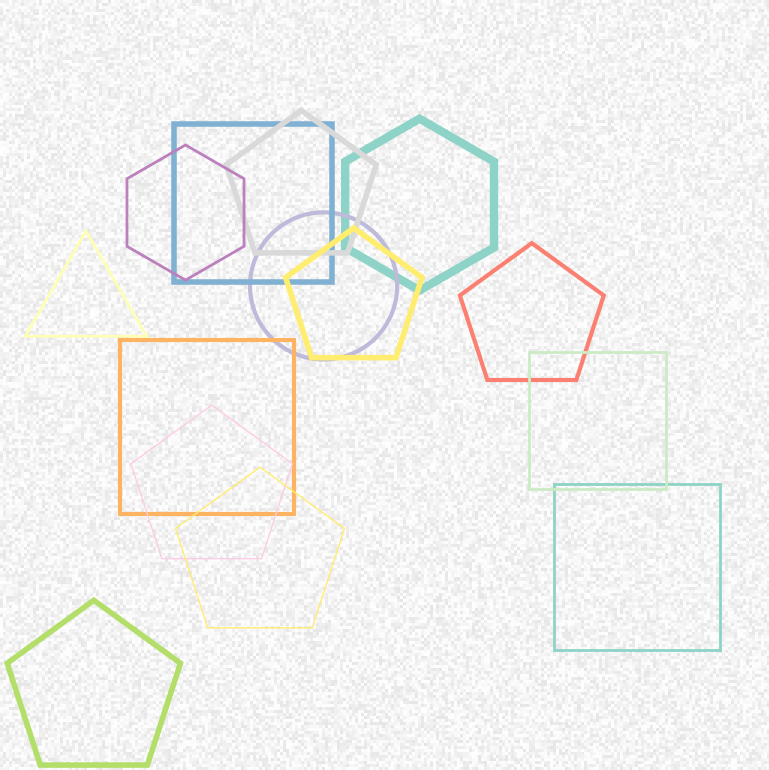[{"shape": "square", "thickness": 1, "radius": 0.54, "center": [0.827, 0.263]}, {"shape": "hexagon", "thickness": 3, "radius": 0.56, "center": [0.545, 0.734]}, {"shape": "triangle", "thickness": 1, "radius": 0.46, "center": [0.112, 0.609]}, {"shape": "circle", "thickness": 1.5, "radius": 0.48, "center": [0.42, 0.629]}, {"shape": "pentagon", "thickness": 1.5, "radius": 0.49, "center": [0.691, 0.586]}, {"shape": "square", "thickness": 2, "radius": 0.51, "center": [0.328, 0.736]}, {"shape": "square", "thickness": 1.5, "radius": 0.56, "center": [0.269, 0.446]}, {"shape": "pentagon", "thickness": 2, "radius": 0.59, "center": [0.122, 0.102]}, {"shape": "pentagon", "thickness": 0.5, "radius": 0.55, "center": [0.275, 0.364]}, {"shape": "pentagon", "thickness": 2, "radius": 0.51, "center": [0.391, 0.754]}, {"shape": "hexagon", "thickness": 1, "radius": 0.44, "center": [0.241, 0.724]}, {"shape": "square", "thickness": 1, "radius": 0.45, "center": [0.776, 0.454]}, {"shape": "pentagon", "thickness": 0.5, "radius": 0.58, "center": [0.338, 0.278]}, {"shape": "pentagon", "thickness": 2, "radius": 0.47, "center": [0.459, 0.611]}]